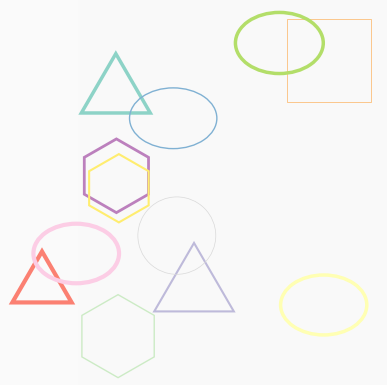[{"shape": "triangle", "thickness": 2.5, "radius": 0.51, "center": [0.299, 0.758]}, {"shape": "oval", "thickness": 2.5, "radius": 0.56, "center": [0.835, 0.208]}, {"shape": "triangle", "thickness": 1.5, "radius": 0.59, "center": [0.501, 0.25]}, {"shape": "triangle", "thickness": 3, "radius": 0.44, "center": [0.108, 0.259]}, {"shape": "oval", "thickness": 1, "radius": 0.56, "center": [0.447, 0.693]}, {"shape": "square", "thickness": 0.5, "radius": 0.54, "center": [0.848, 0.844]}, {"shape": "oval", "thickness": 2.5, "radius": 0.57, "center": [0.721, 0.888]}, {"shape": "oval", "thickness": 3, "radius": 0.55, "center": [0.197, 0.342]}, {"shape": "circle", "thickness": 0.5, "radius": 0.5, "center": [0.456, 0.388]}, {"shape": "hexagon", "thickness": 2, "radius": 0.48, "center": [0.3, 0.543]}, {"shape": "hexagon", "thickness": 1, "radius": 0.54, "center": [0.305, 0.127]}, {"shape": "hexagon", "thickness": 1.5, "radius": 0.44, "center": [0.307, 0.511]}]